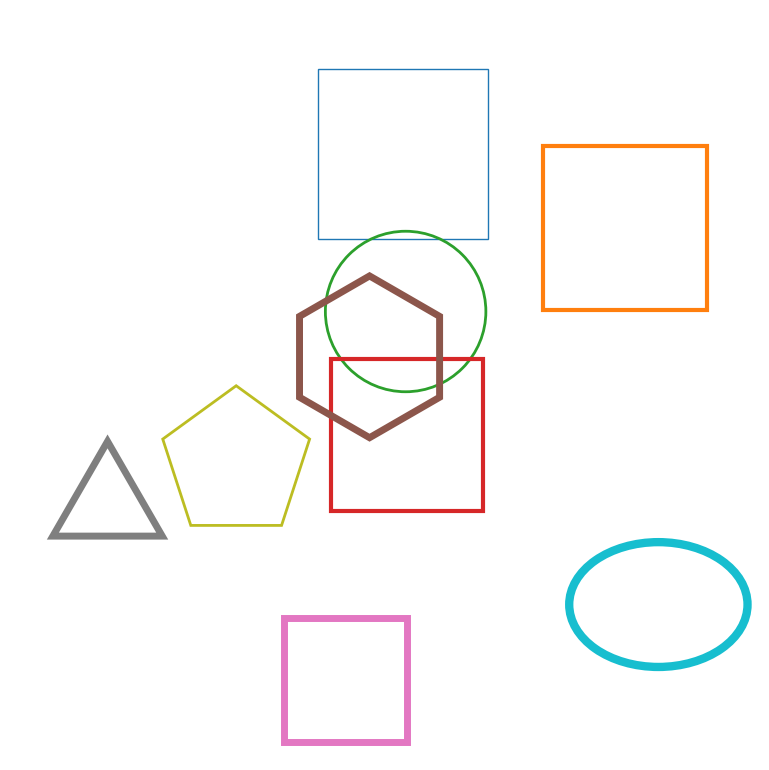[{"shape": "square", "thickness": 0.5, "radius": 0.55, "center": [0.523, 0.8]}, {"shape": "square", "thickness": 1.5, "radius": 0.53, "center": [0.811, 0.703]}, {"shape": "circle", "thickness": 1, "radius": 0.52, "center": [0.527, 0.595]}, {"shape": "square", "thickness": 1.5, "radius": 0.49, "center": [0.529, 0.435]}, {"shape": "hexagon", "thickness": 2.5, "radius": 0.53, "center": [0.48, 0.537]}, {"shape": "square", "thickness": 2.5, "radius": 0.4, "center": [0.449, 0.117]}, {"shape": "triangle", "thickness": 2.5, "radius": 0.41, "center": [0.14, 0.345]}, {"shape": "pentagon", "thickness": 1, "radius": 0.5, "center": [0.307, 0.399]}, {"shape": "oval", "thickness": 3, "radius": 0.58, "center": [0.855, 0.215]}]